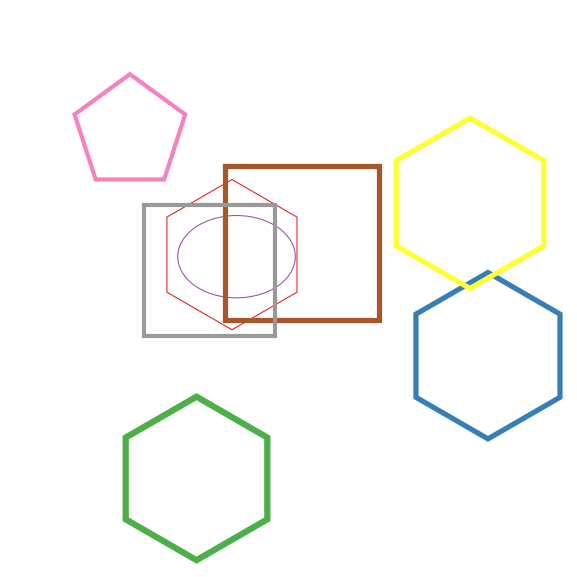[{"shape": "hexagon", "thickness": 0.5, "radius": 0.65, "center": [0.402, 0.558]}, {"shape": "hexagon", "thickness": 2.5, "radius": 0.72, "center": [0.845, 0.383]}, {"shape": "hexagon", "thickness": 3, "radius": 0.71, "center": [0.34, 0.171]}, {"shape": "oval", "thickness": 0.5, "radius": 0.51, "center": [0.41, 0.555]}, {"shape": "hexagon", "thickness": 2.5, "radius": 0.74, "center": [0.814, 0.647]}, {"shape": "square", "thickness": 2.5, "radius": 0.67, "center": [0.523, 0.578]}, {"shape": "pentagon", "thickness": 2, "radius": 0.5, "center": [0.225, 0.77]}, {"shape": "square", "thickness": 2, "radius": 0.57, "center": [0.363, 0.531]}]